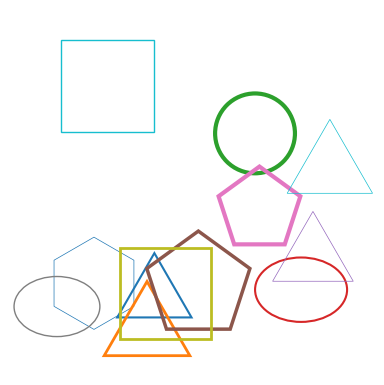[{"shape": "hexagon", "thickness": 0.5, "radius": 0.6, "center": [0.244, 0.264]}, {"shape": "triangle", "thickness": 1.5, "radius": 0.56, "center": [0.401, 0.231]}, {"shape": "triangle", "thickness": 2, "radius": 0.64, "center": [0.382, 0.14]}, {"shape": "circle", "thickness": 3, "radius": 0.52, "center": [0.662, 0.654]}, {"shape": "oval", "thickness": 1.5, "radius": 0.6, "center": [0.782, 0.248]}, {"shape": "triangle", "thickness": 0.5, "radius": 0.6, "center": [0.813, 0.33]}, {"shape": "pentagon", "thickness": 2.5, "radius": 0.7, "center": [0.515, 0.259]}, {"shape": "pentagon", "thickness": 3, "radius": 0.56, "center": [0.674, 0.456]}, {"shape": "oval", "thickness": 1, "radius": 0.56, "center": [0.148, 0.204]}, {"shape": "square", "thickness": 2, "radius": 0.59, "center": [0.429, 0.238]}, {"shape": "square", "thickness": 1, "radius": 0.6, "center": [0.279, 0.776]}, {"shape": "triangle", "thickness": 0.5, "radius": 0.64, "center": [0.857, 0.562]}]